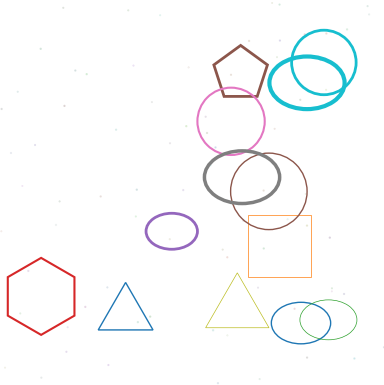[{"shape": "triangle", "thickness": 1, "radius": 0.41, "center": [0.326, 0.184]}, {"shape": "oval", "thickness": 1, "radius": 0.39, "center": [0.782, 0.161]}, {"shape": "square", "thickness": 0.5, "radius": 0.41, "center": [0.726, 0.361]}, {"shape": "oval", "thickness": 0.5, "radius": 0.37, "center": [0.853, 0.169]}, {"shape": "hexagon", "thickness": 1.5, "radius": 0.5, "center": [0.107, 0.23]}, {"shape": "oval", "thickness": 2, "radius": 0.33, "center": [0.446, 0.399]}, {"shape": "pentagon", "thickness": 2, "radius": 0.37, "center": [0.625, 0.809]}, {"shape": "circle", "thickness": 1, "radius": 0.5, "center": [0.698, 0.503]}, {"shape": "circle", "thickness": 1.5, "radius": 0.44, "center": [0.6, 0.685]}, {"shape": "oval", "thickness": 2.5, "radius": 0.49, "center": [0.629, 0.54]}, {"shape": "triangle", "thickness": 0.5, "radius": 0.48, "center": [0.616, 0.196]}, {"shape": "oval", "thickness": 3, "radius": 0.49, "center": [0.797, 0.785]}, {"shape": "circle", "thickness": 2, "radius": 0.42, "center": [0.841, 0.838]}]